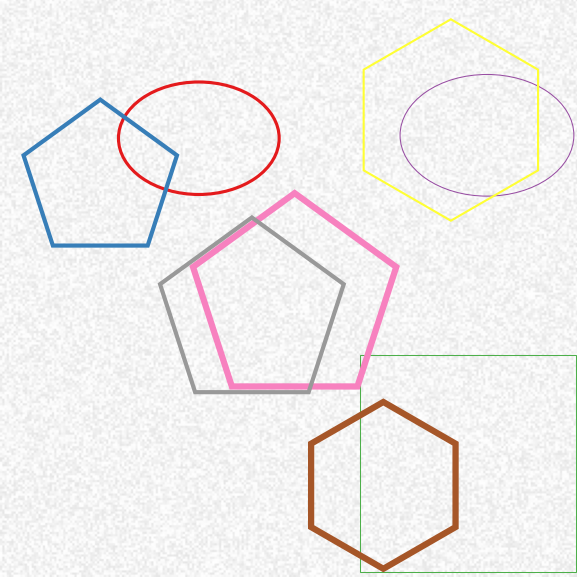[{"shape": "oval", "thickness": 1.5, "radius": 0.7, "center": [0.344, 0.76]}, {"shape": "pentagon", "thickness": 2, "radius": 0.7, "center": [0.174, 0.687]}, {"shape": "square", "thickness": 0.5, "radius": 0.94, "center": [0.811, 0.197]}, {"shape": "oval", "thickness": 0.5, "radius": 0.75, "center": [0.843, 0.765]}, {"shape": "hexagon", "thickness": 1, "radius": 0.87, "center": [0.781, 0.791]}, {"shape": "hexagon", "thickness": 3, "radius": 0.72, "center": [0.664, 0.159]}, {"shape": "pentagon", "thickness": 3, "radius": 0.93, "center": [0.51, 0.48]}, {"shape": "pentagon", "thickness": 2, "radius": 0.84, "center": [0.436, 0.455]}]